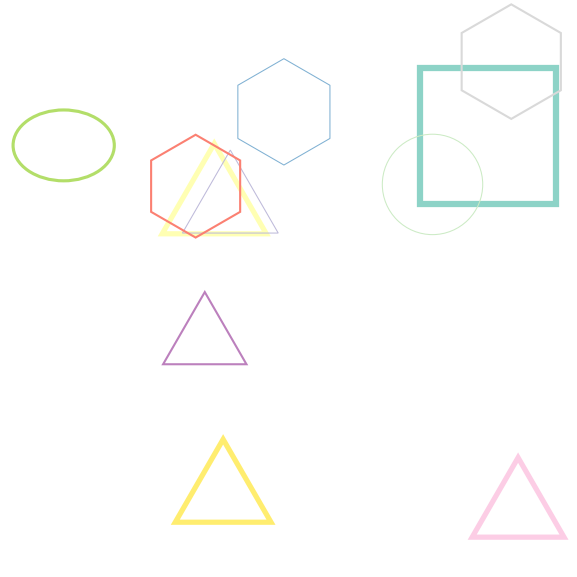[{"shape": "square", "thickness": 3, "radius": 0.59, "center": [0.845, 0.764]}, {"shape": "triangle", "thickness": 2.5, "radius": 0.52, "center": [0.371, 0.646]}, {"shape": "triangle", "thickness": 0.5, "radius": 0.48, "center": [0.399, 0.643]}, {"shape": "hexagon", "thickness": 1, "radius": 0.45, "center": [0.339, 0.677]}, {"shape": "hexagon", "thickness": 0.5, "radius": 0.46, "center": [0.492, 0.805]}, {"shape": "oval", "thickness": 1.5, "radius": 0.44, "center": [0.11, 0.747]}, {"shape": "triangle", "thickness": 2.5, "radius": 0.46, "center": [0.897, 0.115]}, {"shape": "hexagon", "thickness": 1, "radius": 0.5, "center": [0.885, 0.892]}, {"shape": "triangle", "thickness": 1, "radius": 0.42, "center": [0.355, 0.41]}, {"shape": "circle", "thickness": 0.5, "radius": 0.43, "center": [0.749, 0.68]}, {"shape": "triangle", "thickness": 2.5, "radius": 0.48, "center": [0.386, 0.143]}]